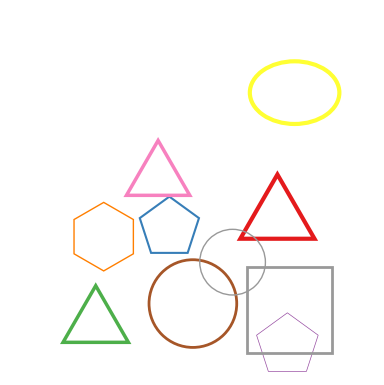[{"shape": "triangle", "thickness": 3, "radius": 0.56, "center": [0.721, 0.436]}, {"shape": "pentagon", "thickness": 1.5, "radius": 0.4, "center": [0.44, 0.409]}, {"shape": "triangle", "thickness": 2.5, "radius": 0.49, "center": [0.249, 0.16]}, {"shape": "pentagon", "thickness": 0.5, "radius": 0.42, "center": [0.746, 0.103]}, {"shape": "hexagon", "thickness": 1, "radius": 0.44, "center": [0.269, 0.385]}, {"shape": "oval", "thickness": 3, "radius": 0.58, "center": [0.765, 0.759]}, {"shape": "circle", "thickness": 2, "radius": 0.57, "center": [0.501, 0.212]}, {"shape": "triangle", "thickness": 2.5, "radius": 0.47, "center": [0.411, 0.54]}, {"shape": "square", "thickness": 2, "radius": 0.56, "center": [0.752, 0.194]}, {"shape": "circle", "thickness": 1, "radius": 0.43, "center": [0.604, 0.319]}]